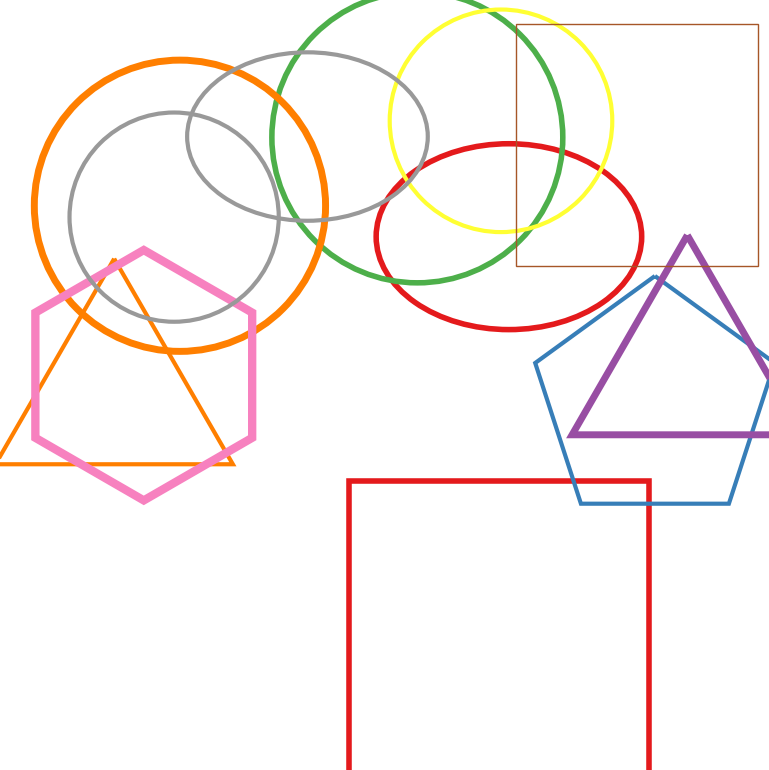[{"shape": "square", "thickness": 2, "radius": 0.98, "center": [0.648, 0.181]}, {"shape": "oval", "thickness": 2, "radius": 0.86, "center": [0.661, 0.693]}, {"shape": "pentagon", "thickness": 1.5, "radius": 0.82, "center": [0.851, 0.478]}, {"shape": "circle", "thickness": 2, "radius": 0.94, "center": [0.542, 0.822]}, {"shape": "triangle", "thickness": 2.5, "radius": 0.86, "center": [0.893, 0.522]}, {"shape": "triangle", "thickness": 1.5, "radius": 0.89, "center": [0.148, 0.486]}, {"shape": "circle", "thickness": 2.5, "radius": 0.95, "center": [0.234, 0.733]}, {"shape": "circle", "thickness": 1.5, "radius": 0.72, "center": [0.651, 0.843]}, {"shape": "square", "thickness": 0.5, "radius": 0.79, "center": [0.827, 0.812]}, {"shape": "hexagon", "thickness": 3, "radius": 0.81, "center": [0.187, 0.513]}, {"shape": "oval", "thickness": 1.5, "radius": 0.78, "center": [0.399, 0.823]}, {"shape": "circle", "thickness": 1.5, "radius": 0.68, "center": [0.226, 0.718]}]